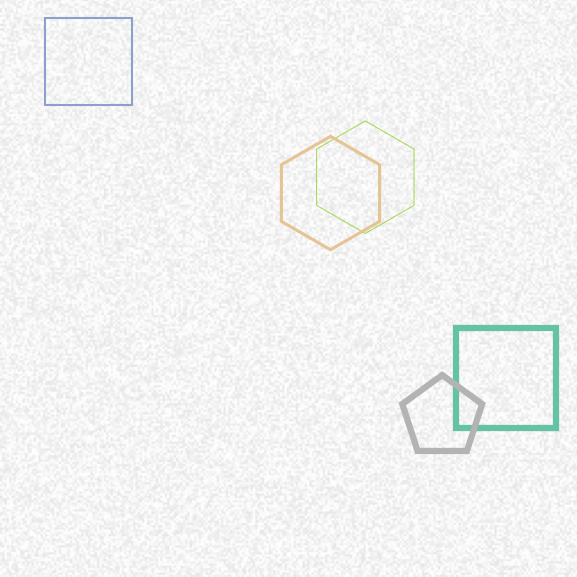[{"shape": "square", "thickness": 3, "radius": 0.43, "center": [0.876, 0.344]}, {"shape": "square", "thickness": 1, "radius": 0.38, "center": [0.154, 0.893]}, {"shape": "hexagon", "thickness": 0.5, "radius": 0.49, "center": [0.633, 0.692]}, {"shape": "hexagon", "thickness": 1.5, "radius": 0.49, "center": [0.572, 0.665]}, {"shape": "pentagon", "thickness": 3, "radius": 0.36, "center": [0.766, 0.277]}]